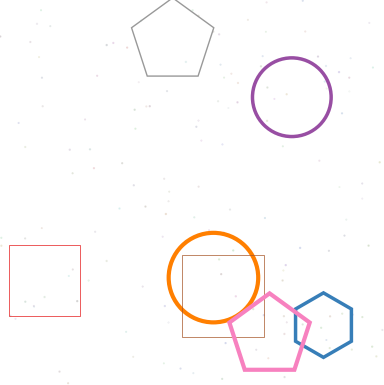[{"shape": "square", "thickness": 0.5, "radius": 0.46, "center": [0.115, 0.27]}, {"shape": "hexagon", "thickness": 2.5, "radius": 0.42, "center": [0.84, 0.156]}, {"shape": "circle", "thickness": 2.5, "radius": 0.51, "center": [0.758, 0.748]}, {"shape": "circle", "thickness": 3, "radius": 0.58, "center": [0.554, 0.279]}, {"shape": "square", "thickness": 0.5, "radius": 0.53, "center": [0.578, 0.232]}, {"shape": "pentagon", "thickness": 3, "radius": 0.55, "center": [0.7, 0.128]}, {"shape": "pentagon", "thickness": 1, "radius": 0.56, "center": [0.448, 0.893]}]